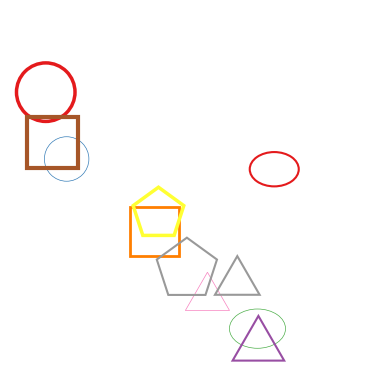[{"shape": "circle", "thickness": 2.5, "radius": 0.38, "center": [0.119, 0.761]}, {"shape": "oval", "thickness": 1.5, "radius": 0.32, "center": [0.712, 0.56]}, {"shape": "circle", "thickness": 0.5, "radius": 0.29, "center": [0.173, 0.587]}, {"shape": "oval", "thickness": 0.5, "radius": 0.36, "center": [0.669, 0.146]}, {"shape": "triangle", "thickness": 1.5, "radius": 0.39, "center": [0.671, 0.102]}, {"shape": "square", "thickness": 2, "radius": 0.32, "center": [0.401, 0.398]}, {"shape": "pentagon", "thickness": 2.5, "radius": 0.35, "center": [0.412, 0.445]}, {"shape": "square", "thickness": 3, "radius": 0.33, "center": [0.136, 0.63]}, {"shape": "triangle", "thickness": 0.5, "radius": 0.33, "center": [0.539, 0.227]}, {"shape": "triangle", "thickness": 1.5, "radius": 0.33, "center": [0.616, 0.268]}, {"shape": "pentagon", "thickness": 1.5, "radius": 0.41, "center": [0.485, 0.3]}]